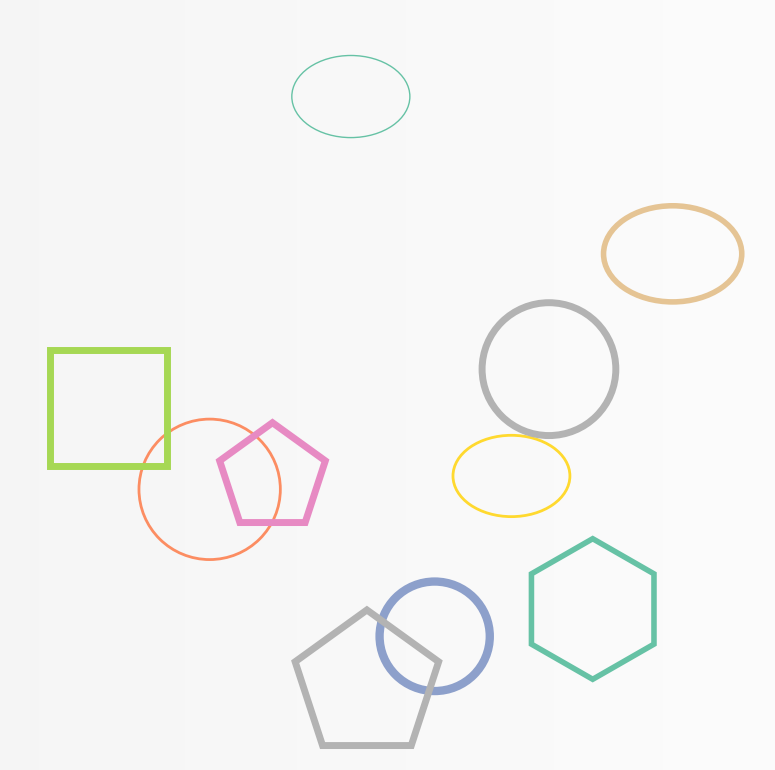[{"shape": "oval", "thickness": 0.5, "radius": 0.38, "center": [0.453, 0.875]}, {"shape": "hexagon", "thickness": 2, "radius": 0.46, "center": [0.765, 0.209]}, {"shape": "circle", "thickness": 1, "radius": 0.46, "center": [0.271, 0.364]}, {"shape": "circle", "thickness": 3, "radius": 0.36, "center": [0.561, 0.174]}, {"shape": "pentagon", "thickness": 2.5, "radius": 0.36, "center": [0.352, 0.379]}, {"shape": "square", "thickness": 2.5, "radius": 0.38, "center": [0.14, 0.47]}, {"shape": "oval", "thickness": 1, "radius": 0.38, "center": [0.66, 0.382]}, {"shape": "oval", "thickness": 2, "radius": 0.45, "center": [0.868, 0.67]}, {"shape": "pentagon", "thickness": 2.5, "radius": 0.49, "center": [0.473, 0.111]}, {"shape": "circle", "thickness": 2.5, "radius": 0.43, "center": [0.708, 0.521]}]